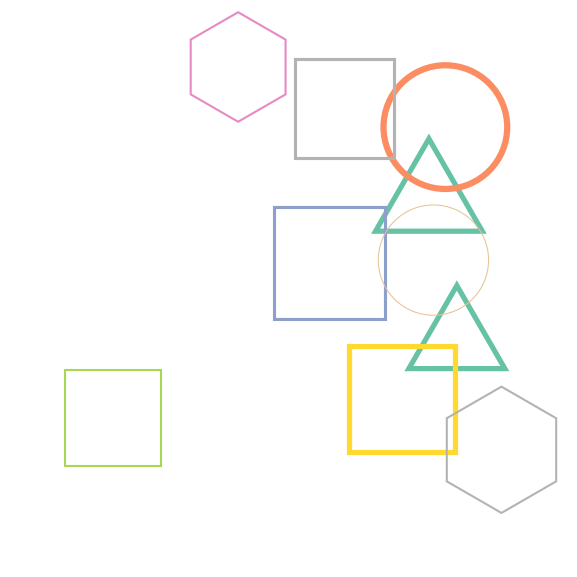[{"shape": "triangle", "thickness": 2.5, "radius": 0.53, "center": [0.743, 0.652]}, {"shape": "triangle", "thickness": 2.5, "radius": 0.48, "center": [0.791, 0.409]}, {"shape": "circle", "thickness": 3, "radius": 0.54, "center": [0.771, 0.779]}, {"shape": "square", "thickness": 1.5, "radius": 0.48, "center": [0.57, 0.544]}, {"shape": "hexagon", "thickness": 1, "radius": 0.47, "center": [0.412, 0.883]}, {"shape": "square", "thickness": 1, "radius": 0.41, "center": [0.196, 0.275]}, {"shape": "square", "thickness": 2.5, "radius": 0.46, "center": [0.696, 0.308]}, {"shape": "circle", "thickness": 0.5, "radius": 0.48, "center": [0.751, 0.549]}, {"shape": "square", "thickness": 1.5, "radius": 0.43, "center": [0.597, 0.812]}, {"shape": "hexagon", "thickness": 1, "radius": 0.55, "center": [0.868, 0.22]}]